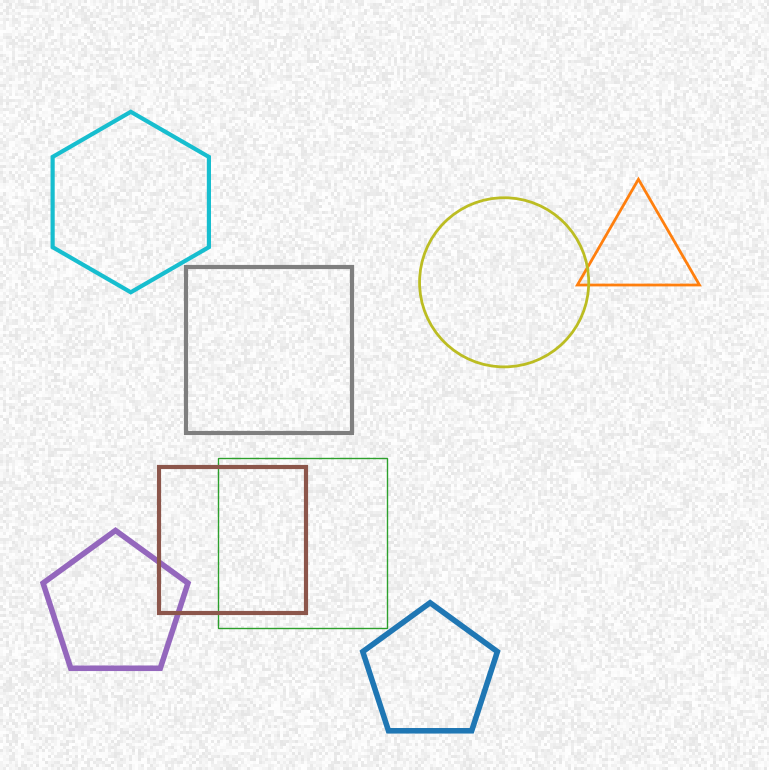[{"shape": "pentagon", "thickness": 2, "radius": 0.46, "center": [0.559, 0.125]}, {"shape": "triangle", "thickness": 1, "radius": 0.46, "center": [0.829, 0.676]}, {"shape": "square", "thickness": 0.5, "radius": 0.55, "center": [0.393, 0.295]}, {"shape": "pentagon", "thickness": 2, "radius": 0.49, "center": [0.15, 0.212]}, {"shape": "square", "thickness": 1.5, "radius": 0.48, "center": [0.302, 0.299]}, {"shape": "square", "thickness": 1.5, "radius": 0.54, "center": [0.349, 0.545]}, {"shape": "circle", "thickness": 1, "radius": 0.55, "center": [0.655, 0.633]}, {"shape": "hexagon", "thickness": 1.5, "radius": 0.59, "center": [0.17, 0.738]}]